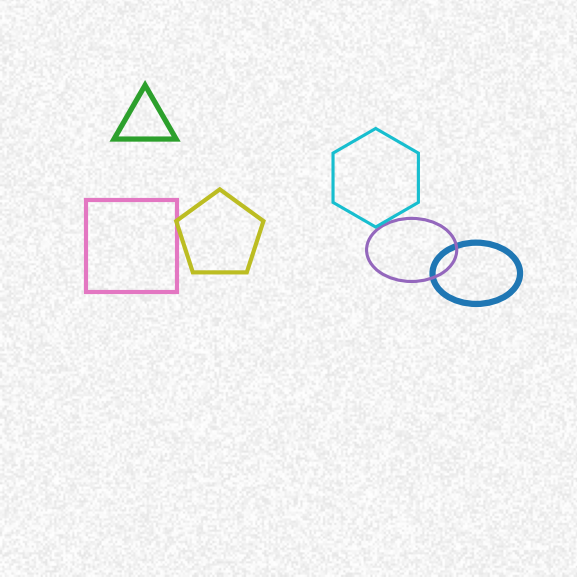[{"shape": "oval", "thickness": 3, "radius": 0.38, "center": [0.825, 0.526]}, {"shape": "triangle", "thickness": 2.5, "radius": 0.31, "center": [0.251, 0.789]}, {"shape": "oval", "thickness": 1.5, "radius": 0.39, "center": [0.713, 0.566]}, {"shape": "square", "thickness": 2, "radius": 0.4, "center": [0.228, 0.573]}, {"shape": "pentagon", "thickness": 2, "radius": 0.4, "center": [0.381, 0.592]}, {"shape": "hexagon", "thickness": 1.5, "radius": 0.43, "center": [0.651, 0.691]}]